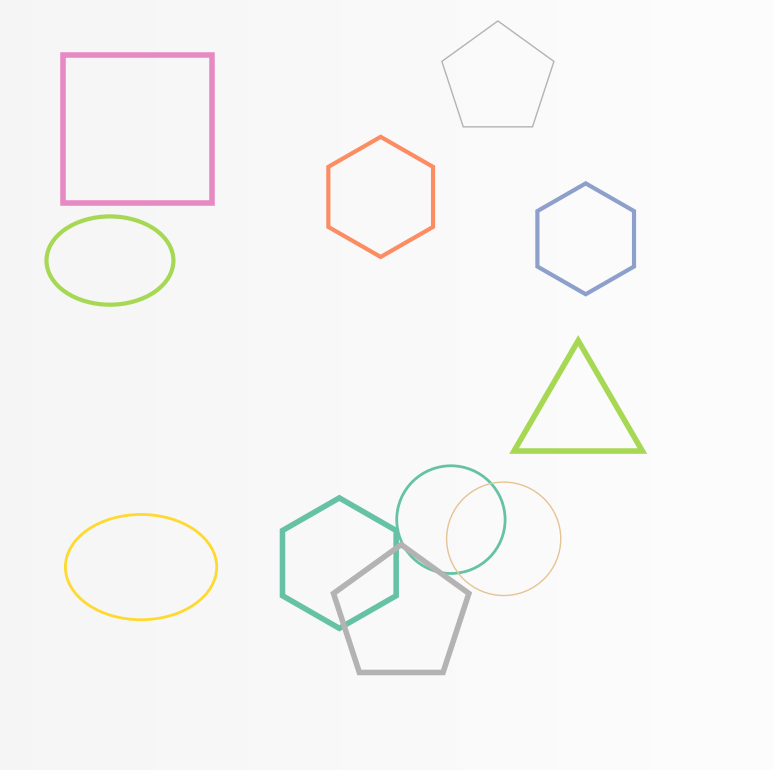[{"shape": "circle", "thickness": 1, "radius": 0.35, "center": [0.582, 0.325]}, {"shape": "hexagon", "thickness": 2, "radius": 0.42, "center": [0.438, 0.269]}, {"shape": "hexagon", "thickness": 1.5, "radius": 0.39, "center": [0.491, 0.744]}, {"shape": "hexagon", "thickness": 1.5, "radius": 0.36, "center": [0.756, 0.69]}, {"shape": "square", "thickness": 2, "radius": 0.48, "center": [0.178, 0.832]}, {"shape": "triangle", "thickness": 2, "radius": 0.48, "center": [0.746, 0.462]}, {"shape": "oval", "thickness": 1.5, "radius": 0.41, "center": [0.142, 0.662]}, {"shape": "oval", "thickness": 1, "radius": 0.49, "center": [0.182, 0.264]}, {"shape": "circle", "thickness": 0.5, "radius": 0.37, "center": [0.65, 0.3]}, {"shape": "pentagon", "thickness": 2, "radius": 0.46, "center": [0.518, 0.201]}, {"shape": "pentagon", "thickness": 0.5, "radius": 0.38, "center": [0.642, 0.897]}]